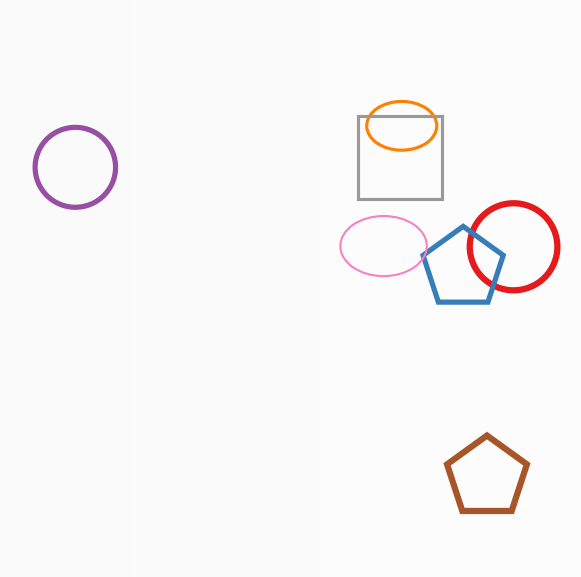[{"shape": "circle", "thickness": 3, "radius": 0.38, "center": [0.884, 0.572]}, {"shape": "pentagon", "thickness": 2.5, "radius": 0.36, "center": [0.797, 0.535]}, {"shape": "circle", "thickness": 2.5, "radius": 0.35, "center": [0.13, 0.709]}, {"shape": "oval", "thickness": 1.5, "radius": 0.3, "center": [0.691, 0.781]}, {"shape": "pentagon", "thickness": 3, "radius": 0.36, "center": [0.838, 0.173]}, {"shape": "oval", "thickness": 1, "radius": 0.37, "center": [0.66, 0.573]}, {"shape": "square", "thickness": 1.5, "radius": 0.36, "center": [0.689, 0.727]}]